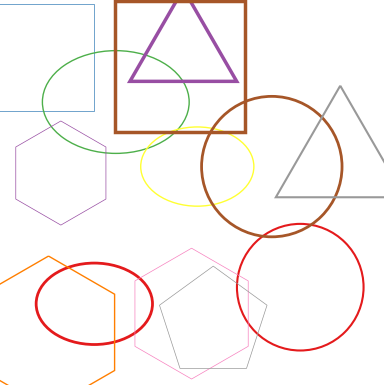[{"shape": "circle", "thickness": 1.5, "radius": 0.82, "center": [0.78, 0.254]}, {"shape": "oval", "thickness": 2, "radius": 0.76, "center": [0.245, 0.211]}, {"shape": "square", "thickness": 0.5, "radius": 0.7, "center": [0.106, 0.852]}, {"shape": "oval", "thickness": 1, "radius": 0.95, "center": [0.301, 0.735]}, {"shape": "hexagon", "thickness": 0.5, "radius": 0.68, "center": [0.158, 0.551]}, {"shape": "triangle", "thickness": 2.5, "radius": 0.8, "center": [0.476, 0.869]}, {"shape": "hexagon", "thickness": 1, "radius": 0.99, "center": [0.126, 0.137]}, {"shape": "oval", "thickness": 1, "radius": 0.73, "center": [0.512, 0.567]}, {"shape": "square", "thickness": 2.5, "radius": 0.85, "center": [0.468, 0.827]}, {"shape": "circle", "thickness": 2, "radius": 0.91, "center": [0.706, 0.567]}, {"shape": "hexagon", "thickness": 0.5, "radius": 0.85, "center": [0.498, 0.185]}, {"shape": "pentagon", "thickness": 0.5, "radius": 0.73, "center": [0.554, 0.162]}, {"shape": "triangle", "thickness": 1.5, "radius": 0.97, "center": [0.884, 0.584]}]